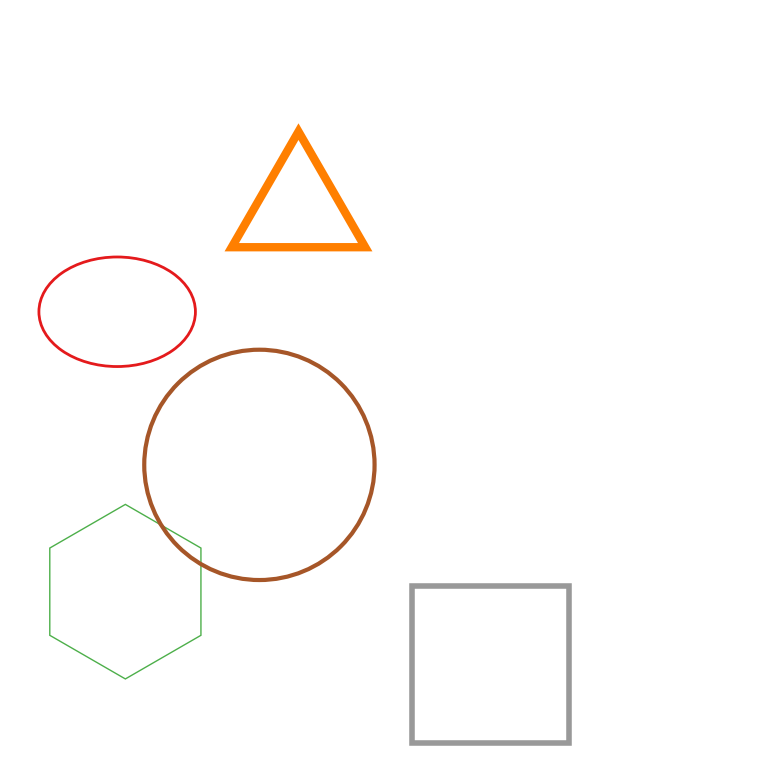[{"shape": "oval", "thickness": 1, "radius": 0.51, "center": [0.152, 0.595]}, {"shape": "hexagon", "thickness": 0.5, "radius": 0.57, "center": [0.163, 0.232]}, {"shape": "triangle", "thickness": 3, "radius": 0.5, "center": [0.388, 0.729]}, {"shape": "circle", "thickness": 1.5, "radius": 0.75, "center": [0.337, 0.396]}, {"shape": "square", "thickness": 2, "radius": 0.51, "center": [0.637, 0.137]}]